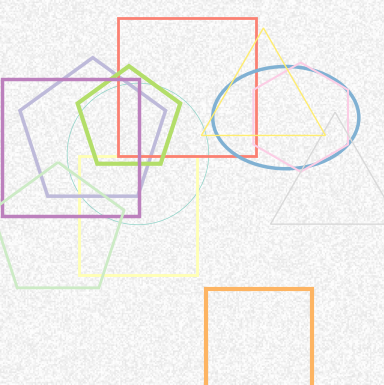[{"shape": "circle", "thickness": 0.5, "radius": 0.92, "center": [0.358, 0.6]}, {"shape": "square", "thickness": 2, "radius": 0.77, "center": [0.358, 0.44]}, {"shape": "pentagon", "thickness": 2.5, "radius": 0.99, "center": [0.241, 0.651]}, {"shape": "square", "thickness": 2, "radius": 0.9, "center": [0.486, 0.775]}, {"shape": "oval", "thickness": 2.5, "radius": 0.95, "center": [0.742, 0.695]}, {"shape": "square", "thickness": 3, "radius": 0.69, "center": [0.673, 0.112]}, {"shape": "pentagon", "thickness": 3, "radius": 0.7, "center": [0.335, 0.688]}, {"shape": "hexagon", "thickness": 1.5, "radius": 0.71, "center": [0.781, 0.696]}, {"shape": "triangle", "thickness": 1, "radius": 0.97, "center": [0.87, 0.515]}, {"shape": "square", "thickness": 2.5, "radius": 0.89, "center": [0.183, 0.617]}, {"shape": "pentagon", "thickness": 2, "radius": 0.9, "center": [0.151, 0.398]}, {"shape": "triangle", "thickness": 1, "radius": 0.93, "center": [0.684, 0.741]}]